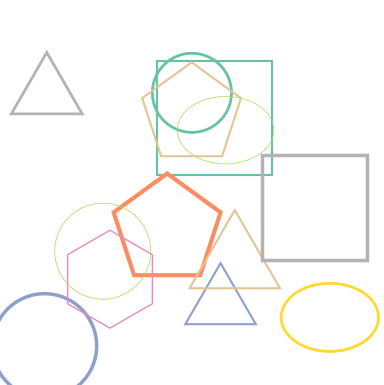[{"shape": "circle", "thickness": 2, "radius": 0.51, "center": [0.499, 0.759]}, {"shape": "square", "thickness": 1.5, "radius": 0.74, "center": [0.557, 0.693]}, {"shape": "pentagon", "thickness": 3, "radius": 0.73, "center": [0.434, 0.403]}, {"shape": "circle", "thickness": 2.5, "radius": 0.68, "center": [0.116, 0.102]}, {"shape": "triangle", "thickness": 1.5, "radius": 0.53, "center": [0.573, 0.211]}, {"shape": "hexagon", "thickness": 1, "radius": 0.64, "center": [0.286, 0.275]}, {"shape": "circle", "thickness": 0.5, "radius": 0.62, "center": [0.267, 0.348]}, {"shape": "oval", "thickness": 0.5, "radius": 0.63, "center": [0.586, 0.662]}, {"shape": "oval", "thickness": 2, "radius": 0.63, "center": [0.857, 0.176]}, {"shape": "pentagon", "thickness": 1.5, "radius": 0.67, "center": [0.498, 0.703]}, {"shape": "triangle", "thickness": 1.5, "radius": 0.68, "center": [0.61, 0.319]}, {"shape": "square", "thickness": 2.5, "radius": 0.68, "center": [0.817, 0.461]}, {"shape": "triangle", "thickness": 2, "radius": 0.53, "center": [0.121, 0.757]}]